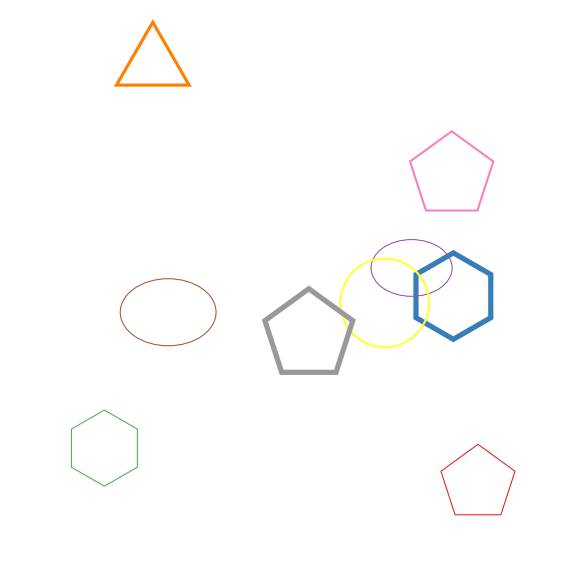[{"shape": "pentagon", "thickness": 0.5, "radius": 0.34, "center": [0.828, 0.162]}, {"shape": "hexagon", "thickness": 2.5, "radius": 0.37, "center": [0.785, 0.486]}, {"shape": "hexagon", "thickness": 0.5, "radius": 0.33, "center": [0.181, 0.223]}, {"shape": "oval", "thickness": 0.5, "radius": 0.35, "center": [0.713, 0.535]}, {"shape": "triangle", "thickness": 1.5, "radius": 0.36, "center": [0.265, 0.888]}, {"shape": "circle", "thickness": 1, "radius": 0.38, "center": [0.666, 0.475]}, {"shape": "oval", "thickness": 0.5, "radius": 0.41, "center": [0.291, 0.458]}, {"shape": "pentagon", "thickness": 1, "radius": 0.38, "center": [0.782, 0.696]}, {"shape": "pentagon", "thickness": 2.5, "radius": 0.4, "center": [0.535, 0.419]}]